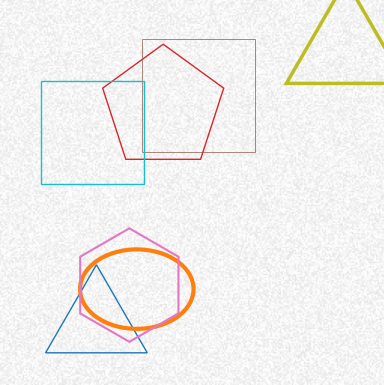[{"shape": "triangle", "thickness": 1, "radius": 0.76, "center": [0.25, 0.16]}, {"shape": "oval", "thickness": 3, "radius": 0.74, "center": [0.355, 0.249]}, {"shape": "pentagon", "thickness": 1, "radius": 0.83, "center": [0.424, 0.72]}, {"shape": "square", "thickness": 0.5, "radius": 0.73, "center": [0.516, 0.753]}, {"shape": "hexagon", "thickness": 1.5, "radius": 0.74, "center": [0.336, 0.26]}, {"shape": "triangle", "thickness": 2.5, "radius": 0.89, "center": [0.898, 0.873]}, {"shape": "square", "thickness": 1, "radius": 0.67, "center": [0.241, 0.655]}]